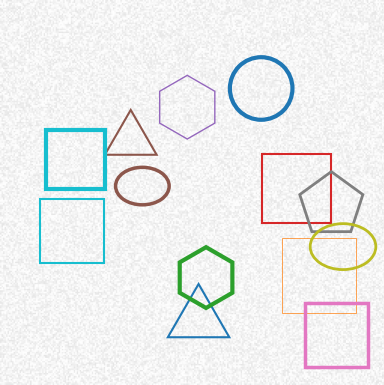[{"shape": "triangle", "thickness": 1.5, "radius": 0.46, "center": [0.516, 0.17]}, {"shape": "circle", "thickness": 3, "radius": 0.41, "center": [0.678, 0.77]}, {"shape": "square", "thickness": 0.5, "radius": 0.49, "center": [0.829, 0.284]}, {"shape": "hexagon", "thickness": 3, "radius": 0.39, "center": [0.535, 0.279]}, {"shape": "square", "thickness": 1.5, "radius": 0.45, "center": [0.771, 0.51]}, {"shape": "hexagon", "thickness": 1, "radius": 0.41, "center": [0.486, 0.722]}, {"shape": "triangle", "thickness": 1.5, "radius": 0.39, "center": [0.34, 0.637]}, {"shape": "oval", "thickness": 2.5, "radius": 0.35, "center": [0.37, 0.517]}, {"shape": "square", "thickness": 2.5, "radius": 0.41, "center": [0.874, 0.13]}, {"shape": "pentagon", "thickness": 2, "radius": 0.43, "center": [0.861, 0.468]}, {"shape": "oval", "thickness": 2, "radius": 0.43, "center": [0.891, 0.359]}, {"shape": "square", "thickness": 3, "radius": 0.38, "center": [0.197, 0.585]}, {"shape": "square", "thickness": 1.5, "radius": 0.42, "center": [0.187, 0.401]}]